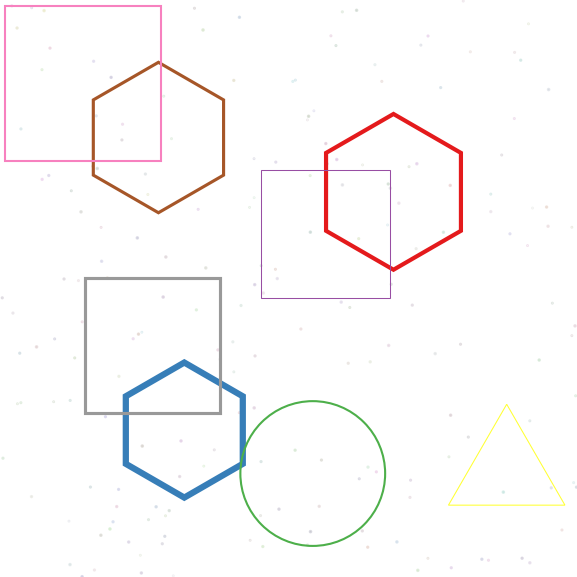[{"shape": "hexagon", "thickness": 2, "radius": 0.67, "center": [0.681, 0.667]}, {"shape": "hexagon", "thickness": 3, "radius": 0.58, "center": [0.319, 0.254]}, {"shape": "circle", "thickness": 1, "radius": 0.63, "center": [0.542, 0.179]}, {"shape": "square", "thickness": 0.5, "radius": 0.55, "center": [0.564, 0.594]}, {"shape": "triangle", "thickness": 0.5, "radius": 0.58, "center": [0.877, 0.183]}, {"shape": "hexagon", "thickness": 1.5, "radius": 0.65, "center": [0.274, 0.761]}, {"shape": "square", "thickness": 1, "radius": 0.67, "center": [0.144, 0.855]}, {"shape": "square", "thickness": 1.5, "radius": 0.58, "center": [0.264, 0.401]}]